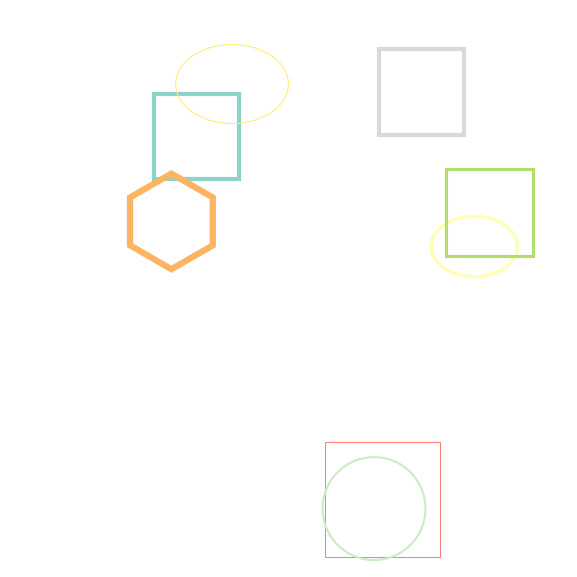[{"shape": "square", "thickness": 2, "radius": 0.37, "center": [0.34, 0.763]}, {"shape": "oval", "thickness": 1.5, "radius": 0.37, "center": [0.821, 0.573]}, {"shape": "square", "thickness": 0.5, "radius": 0.5, "center": [0.662, 0.135]}, {"shape": "hexagon", "thickness": 3, "radius": 0.41, "center": [0.297, 0.616]}, {"shape": "square", "thickness": 1.5, "radius": 0.38, "center": [0.848, 0.631]}, {"shape": "square", "thickness": 2, "radius": 0.37, "center": [0.73, 0.839]}, {"shape": "circle", "thickness": 1, "radius": 0.45, "center": [0.648, 0.118]}, {"shape": "oval", "thickness": 0.5, "radius": 0.49, "center": [0.402, 0.854]}]